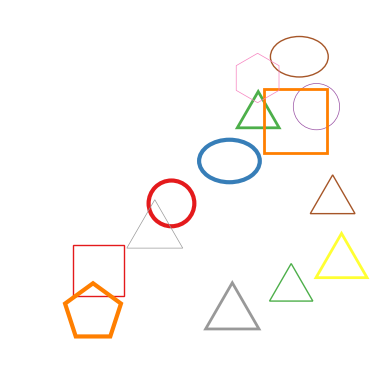[{"shape": "circle", "thickness": 3, "radius": 0.3, "center": [0.445, 0.472]}, {"shape": "square", "thickness": 1, "radius": 0.33, "center": [0.255, 0.298]}, {"shape": "oval", "thickness": 3, "radius": 0.39, "center": [0.596, 0.582]}, {"shape": "triangle", "thickness": 1, "radius": 0.32, "center": [0.756, 0.25]}, {"shape": "triangle", "thickness": 2, "radius": 0.31, "center": [0.671, 0.699]}, {"shape": "circle", "thickness": 0.5, "radius": 0.3, "center": [0.822, 0.723]}, {"shape": "pentagon", "thickness": 3, "radius": 0.38, "center": [0.242, 0.188]}, {"shape": "square", "thickness": 2, "radius": 0.41, "center": [0.767, 0.686]}, {"shape": "triangle", "thickness": 2, "radius": 0.38, "center": [0.887, 0.317]}, {"shape": "oval", "thickness": 1, "radius": 0.38, "center": [0.777, 0.853]}, {"shape": "triangle", "thickness": 1, "radius": 0.34, "center": [0.864, 0.479]}, {"shape": "hexagon", "thickness": 0.5, "radius": 0.32, "center": [0.669, 0.797]}, {"shape": "triangle", "thickness": 2, "radius": 0.4, "center": [0.603, 0.186]}, {"shape": "triangle", "thickness": 0.5, "radius": 0.42, "center": [0.402, 0.397]}]